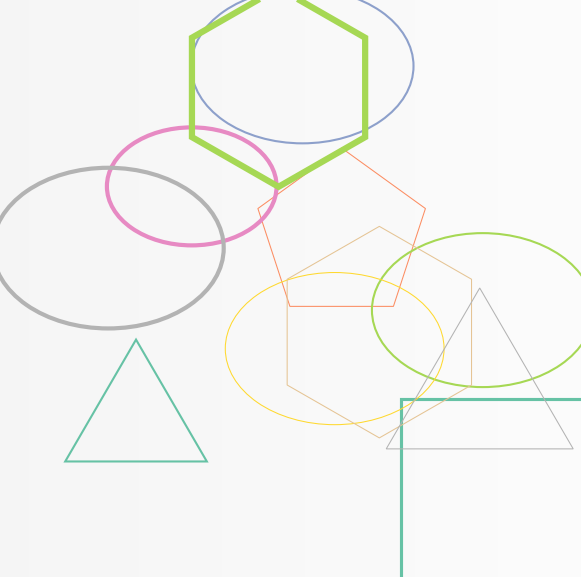[{"shape": "triangle", "thickness": 1, "radius": 0.7, "center": [0.234, 0.27]}, {"shape": "square", "thickness": 1.5, "radius": 0.84, "center": [0.858, 0.139]}, {"shape": "pentagon", "thickness": 0.5, "radius": 0.76, "center": [0.588, 0.591]}, {"shape": "oval", "thickness": 1, "radius": 0.96, "center": [0.52, 0.885]}, {"shape": "oval", "thickness": 2, "radius": 0.73, "center": [0.33, 0.676]}, {"shape": "hexagon", "thickness": 3, "radius": 0.86, "center": [0.479, 0.848]}, {"shape": "oval", "thickness": 1, "radius": 0.95, "center": [0.83, 0.462]}, {"shape": "oval", "thickness": 0.5, "radius": 0.94, "center": [0.576, 0.395]}, {"shape": "hexagon", "thickness": 0.5, "radius": 0.92, "center": [0.653, 0.424]}, {"shape": "triangle", "thickness": 0.5, "radius": 0.93, "center": [0.825, 0.315]}, {"shape": "oval", "thickness": 2, "radius": 0.99, "center": [0.186, 0.57]}]